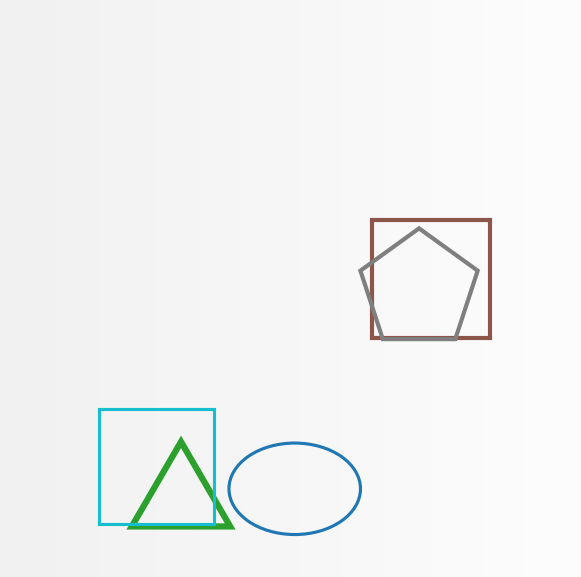[{"shape": "oval", "thickness": 1.5, "radius": 0.57, "center": [0.507, 0.153]}, {"shape": "triangle", "thickness": 3, "radius": 0.49, "center": [0.311, 0.136]}, {"shape": "square", "thickness": 2, "radius": 0.51, "center": [0.741, 0.516]}, {"shape": "pentagon", "thickness": 2, "radius": 0.53, "center": [0.721, 0.498]}, {"shape": "square", "thickness": 1.5, "radius": 0.5, "center": [0.27, 0.192]}]